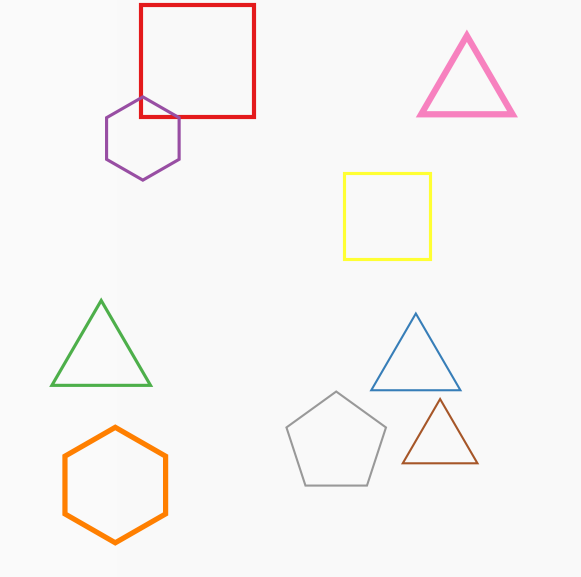[{"shape": "square", "thickness": 2, "radius": 0.48, "center": [0.339, 0.894]}, {"shape": "triangle", "thickness": 1, "radius": 0.44, "center": [0.715, 0.368]}, {"shape": "triangle", "thickness": 1.5, "radius": 0.49, "center": [0.174, 0.381]}, {"shape": "hexagon", "thickness": 1.5, "radius": 0.36, "center": [0.246, 0.759]}, {"shape": "hexagon", "thickness": 2.5, "radius": 0.5, "center": [0.198, 0.159]}, {"shape": "square", "thickness": 1.5, "radius": 0.37, "center": [0.666, 0.625]}, {"shape": "triangle", "thickness": 1, "radius": 0.37, "center": [0.757, 0.234]}, {"shape": "triangle", "thickness": 3, "radius": 0.45, "center": [0.803, 0.847]}, {"shape": "pentagon", "thickness": 1, "radius": 0.45, "center": [0.578, 0.231]}]